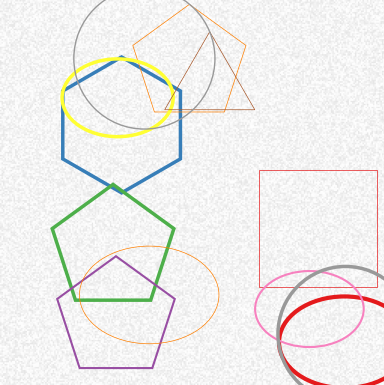[{"shape": "square", "thickness": 0.5, "radius": 0.76, "center": [0.826, 0.406]}, {"shape": "oval", "thickness": 3, "radius": 0.85, "center": [0.895, 0.111]}, {"shape": "hexagon", "thickness": 2.5, "radius": 0.88, "center": [0.316, 0.676]}, {"shape": "pentagon", "thickness": 2.5, "radius": 0.83, "center": [0.294, 0.355]}, {"shape": "pentagon", "thickness": 1.5, "radius": 0.8, "center": [0.301, 0.174]}, {"shape": "pentagon", "thickness": 0.5, "radius": 0.77, "center": [0.492, 0.834]}, {"shape": "oval", "thickness": 0.5, "radius": 0.91, "center": [0.388, 0.234]}, {"shape": "oval", "thickness": 2.5, "radius": 0.72, "center": [0.306, 0.746]}, {"shape": "triangle", "thickness": 0.5, "radius": 0.68, "center": [0.545, 0.783]}, {"shape": "oval", "thickness": 1.5, "radius": 0.71, "center": [0.804, 0.197]}, {"shape": "circle", "thickness": 1, "radius": 0.92, "center": [0.375, 0.848]}, {"shape": "circle", "thickness": 2.5, "radius": 0.88, "center": [0.897, 0.133]}]